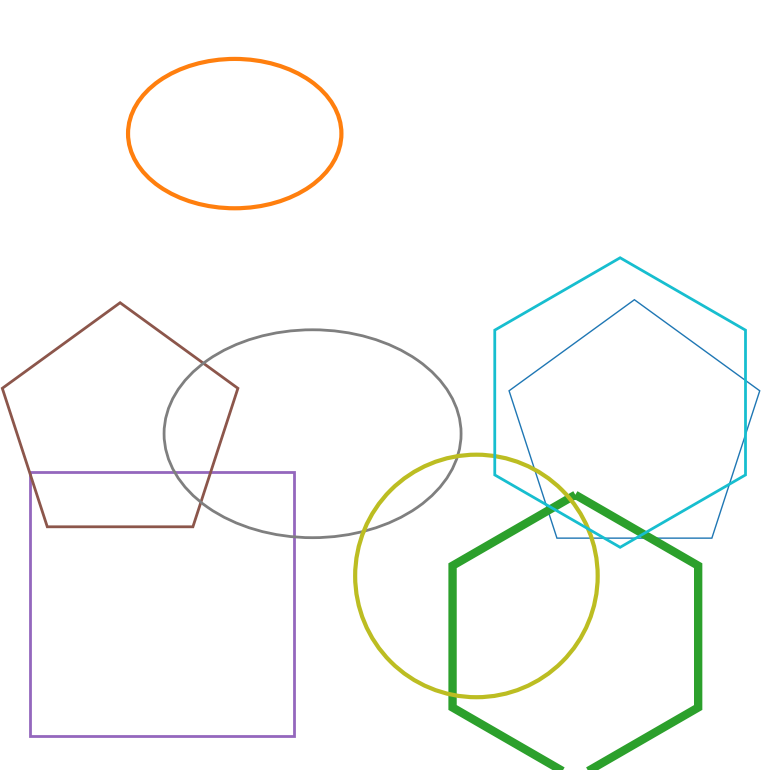[{"shape": "pentagon", "thickness": 0.5, "radius": 0.86, "center": [0.824, 0.44]}, {"shape": "oval", "thickness": 1.5, "radius": 0.69, "center": [0.305, 0.826]}, {"shape": "hexagon", "thickness": 3, "radius": 0.92, "center": [0.747, 0.173]}, {"shape": "square", "thickness": 1, "radius": 0.86, "center": [0.21, 0.216]}, {"shape": "pentagon", "thickness": 1, "radius": 0.8, "center": [0.156, 0.446]}, {"shape": "oval", "thickness": 1, "radius": 0.96, "center": [0.406, 0.437]}, {"shape": "circle", "thickness": 1.5, "radius": 0.79, "center": [0.619, 0.252]}, {"shape": "hexagon", "thickness": 1, "radius": 0.94, "center": [0.805, 0.477]}]